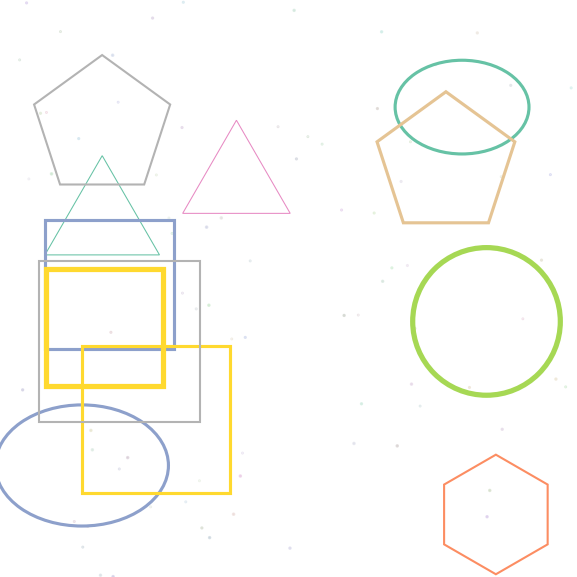[{"shape": "oval", "thickness": 1.5, "radius": 0.58, "center": [0.8, 0.814]}, {"shape": "triangle", "thickness": 0.5, "radius": 0.57, "center": [0.177, 0.615]}, {"shape": "hexagon", "thickness": 1, "radius": 0.52, "center": [0.859, 0.108]}, {"shape": "oval", "thickness": 1.5, "radius": 0.75, "center": [0.142, 0.193]}, {"shape": "square", "thickness": 1.5, "radius": 0.56, "center": [0.189, 0.507]}, {"shape": "triangle", "thickness": 0.5, "radius": 0.54, "center": [0.409, 0.683]}, {"shape": "circle", "thickness": 2.5, "radius": 0.64, "center": [0.842, 0.443]}, {"shape": "square", "thickness": 1.5, "radius": 0.64, "center": [0.27, 0.272]}, {"shape": "square", "thickness": 2.5, "radius": 0.51, "center": [0.18, 0.431]}, {"shape": "pentagon", "thickness": 1.5, "radius": 0.63, "center": [0.772, 0.715]}, {"shape": "pentagon", "thickness": 1, "radius": 0.62, "center": [0.177, 0.78]}, {"shape": "square", "thickness": 1, "radius": 0.7, "center": [0.208, 0.408]}]